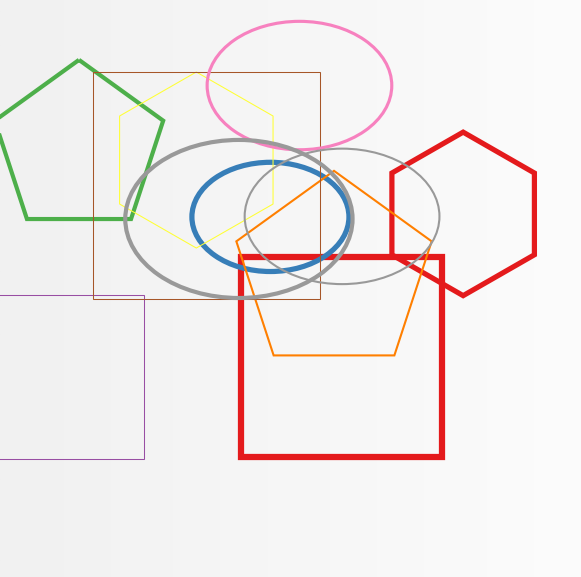[{"shape": "hexagon", "thickness": 2.5, "radius": 0.71, "center": [0.797, 0.629]}, {"shape": "square", "thickness": 3, "radius": 0.87, "center": [0.587, 0.381]}, {"shape": "oval", "thickness": 2.5, "radius": 0.68, "center": [0.465, 0.624]}, {"shape": "pentagon", "thickness": 2, "radius": 0.76, "center": [0.136, 0.743]}, {"shape": "square", "thickness": 0.5, "radius": 0.71, "center": [0.106, 0.346]}, {"shape": "pentagon", "thickness": 1, "radius": 0.88, "center": [0.575, 0.527]}, {"shape": "hexagon", "thickness": 0.5, "radius": 0.76, "center": [0.338, 0.722]}, {"shape": "square", "thickness": 0.5, "radius": 0.98, "center": [0.355, 0.678]}, {"shape": "oval", "thickness": 1.5, "radius": 0.79, "center": [0.515, 0.851]}, {"shape": "oval", "thickness": 1, "radius": 0.84, "center": [0.588, 0.624]}, {"shape": "oval", "thickness": 2, "radius": 0.98, "center": [0.411, 0.62]}]